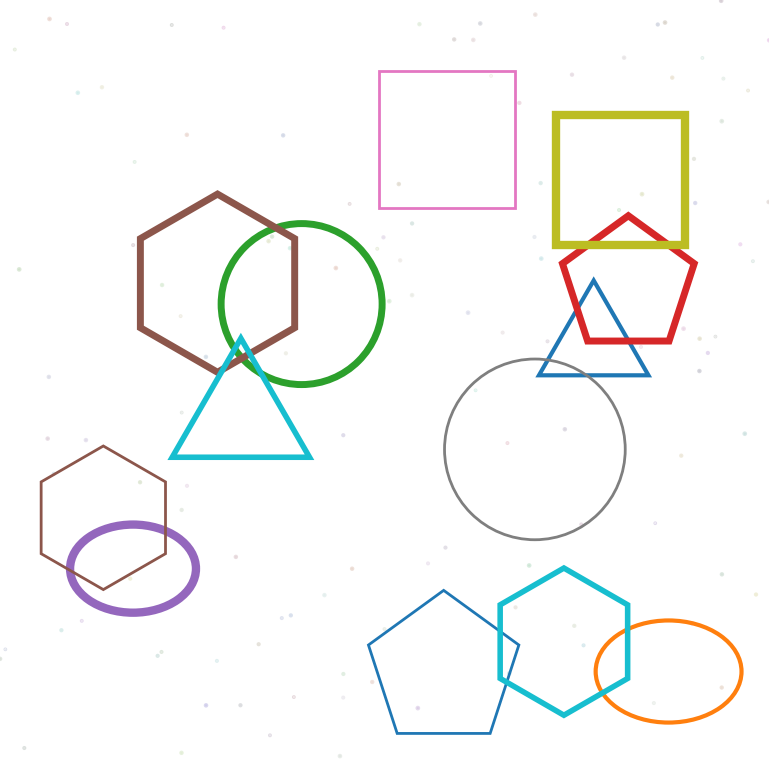[{"shape": "pentagon", "thickness": 1, "radius": 0.51, "center": [0.576, 0.131]}, {"shape": "triangle", "thickness": 1.5, "radius": 0.41, "center": [0.771, 0.554]}, {"shape": "oval", "thickness": 1.5, "radius": 0.47, "center": [0.868, 0.128]}, {"shape": "circle", "thickness": 2.5, "radius": 0.52, "center": [0.392, 0.605]}, {"shape": "pentagon", "thickness": 2.5, "radius": 0.45, "center": [0.816, 0.63]}, {"shape": "oval", "thickness": 3, "radius": 0.41, "center": [0.173, 0.262]}, {"shape": "hexagon", "thickness": 2.5, "radius": 0.58, "center": [0.283, 0.632]}, {"shape": "hexagon", "thickness": 1, "radius": 0.47, "center": [0.134, 0.328]}, {"shape": "square", "thickness": 1, "radius": 0.44, "center": [0.581, 0.819]}, {"shape": "circle", "thickness": 1, "radius": 0.59, "center": [0.695, 0.416]}, {"shape": "square", "thickness": 3, "radius": 0.42, "center": [0.806, 0.766]}, {"shape": "triangle", "thickness": 2, "radius": 0.51, "center": [0.313, 0.458]}, {"shape": "hexagon", "thickness": 2, "radius": 0.48, "center": [0.732, 0.167]}]